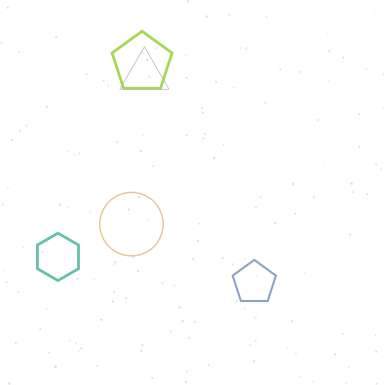[{"shape": "hexagon", "thickness": 2, "radius": 0.31, "center": [0.151, 0.333]}, {"shape": "pentagon", "thickness": 1.5, "radius": 0.3, "center": [0.661, 0.266]}, {"shape": "pentagon", "thickness": 2, "radius": 0.41, "center": [0.369, 0.837]}, {"shape": "circle", "thickness": 1, "radius": 0.41, "center": [0.342, 0.418]}, {"shape": "triangle", "thickness": 0.5, "radius": 0.37, "center": [0.375, 0.805]}]